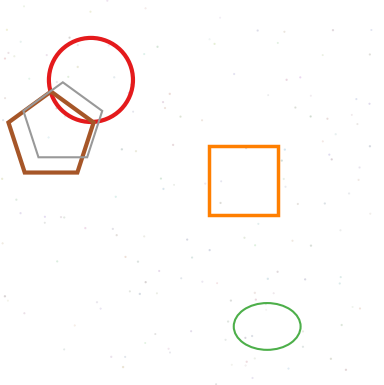[{"shape": "circle", "thickness": 3, "radius": 0.55, "center": [0.236, 0.792]}, {"shape": "oval", "thickness": 1.5, "radius": 0.43, "center": [0.694, 0.152]}, {"shape": "square", "thickness": 2.5, "radius": 0.45, "center": [0.633, 0.531]}, {"shape": "pentagon", "thickness": 3, "radius": 0.58, "center": [0.133, 0.646]}, {"shape": "pentagon", "thickness": 1.5, "radius": 0.54, "center": [0.163, 0.679]}]